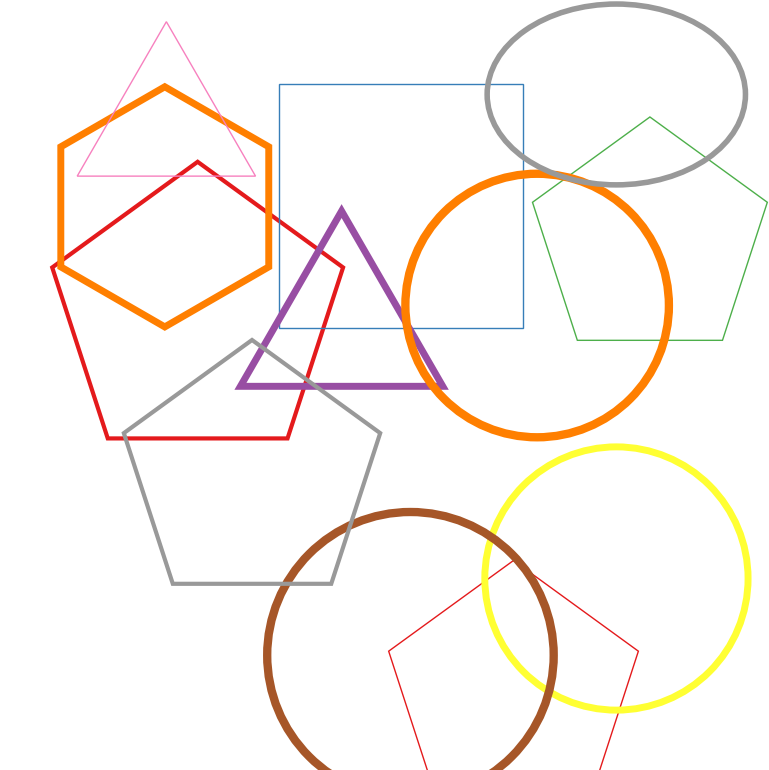[{"shape": "pentagon", "thickness": 1.5, "radius": 0.99, "center": [0.257, 0.591]}, {"shape": "pentagon", "thickness": 0.5, "radius": 0.85, "center": [0.667, 0.102]}, {"shape": "square", "thickness": 0.5, "radius": 0.79, "center": [0.521, 0.732]}, {"shape": "pentagon", "thickness": 0.5, "radius": 0.8, "center": [0.844, 0.688]}, {"shape": "triangle", "thickness": 2.5, "radius": 0.76, "center": [0.444, 0.574]}, {"shape": "circle", "thickness": 3, "radius": 0.86, "center": [0.698, 0.603]}, {"shape": "hexagon", "thickness": 2.5, "radius": 0.78, "center": [0.214, 0.731]}, {"shape": "circle", "thickness": 2.5, "radius": 0.85, "center": [0.801, 0.249]}, {"shape": "circle", "thickness": 3, "radius": 0.93, "center": [0.533, 0.149]}, {"shape": "triangle", "thickness": 0.5, "radius": 0.67, "center": [0.216, 0.838]}, {"shape": "oval", "thickness": 2, "radius": 0.84, "center": [0.8, 0.877]}, {"shape": "pentagon", "thickness": 1.5, "radius": 0.88, "center": [0.327, 0.383]}]